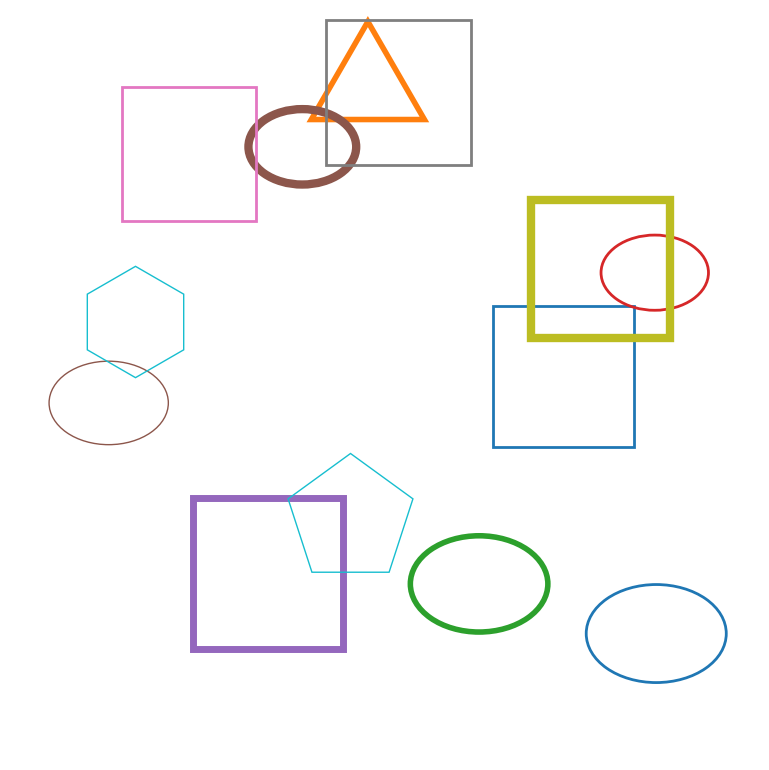[{"shape": "oval", "thickness": 1, "radius": 0.45, "center": [0.852, 0.177]}, {"shape": "square", "thickness": 1, "radius": 0.46, "center": [0.732, 0.511]}, {"shape": "triangle", "thickness": 2, "radius": 0.42, "center": [0.478, 0.887]}, {"shape": "oval", "thickness": 2, "radius": 0.45, "center": [0.622, 0.242]}, {"shape": "oval", "thickness": 1, "radius": 0.35, "center": [0.85, 0.646]}, {"shape": "square", "thickness": 2.5, "radius": 0.49, "center": [0.348, 0.255]}, {"shape": "oval", "thickness": 0.5, "radius": 0.39, "center": [0.141, 0.477]}, {"shape": "oval", "thickness": 3, "radius": 0.35, "center": [0.393, 0.809]}, {"shape": "square", "thickness": 1, "radius": 0.43, "center": [0.245, 0.799]}, {"shape": "square", "thickness": 1, "radius": 0.47, "center": [0.518, 0.88]}, {"shape": "square", "thickness": 3, "radius": 0.45, "center": [0.779, 0.651]}, {"shape": "hexagon", "thickness": 0.5, "radius": 0.36, "center": [0.176, 0.582]}, {"shape": "pentagon", "thickness": 0.5, "radius": 0.43, "center": [0.455, 0.326]}]